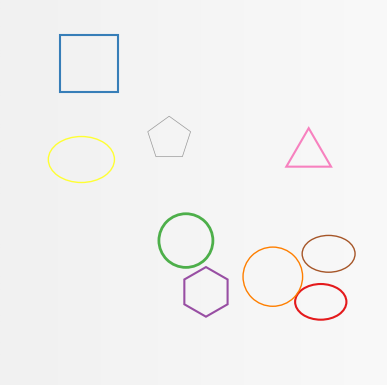[{"shape": "oval", "thickness": 1.5, "radius": 0.33, "center": [0.828, 0.216]}, {"shape": "square", "thickness": 1.5, "radius": 0.37, "center": [0.23, 0.836]}, {"shape": "circle", "thickness": 2, "radius": 0.35, "center": [0.48, 0.375]}, {"shape": "hexagon", "thickness": 1.5, "radius": 0.32, "center": [0.532, 0.242]}, {"shape": "circle", "thickness": 1, "radius": 0.38, "center": [0.704, 0.281]}, {"shape": "oval", "thickness": 1, "radius": 0.43, "center": [0.21, 0.586]}, {"shape": "oval", "thickness": 1, "radius": 0.34, "center": [0.848, 0.341]}, {"shape": "triangle", "thickness": 1.5, "radius": 0.33, "center": [0.797, 0.6]}, {"shape": "pentagon", "thickness": 0.5, "radius": 0.29, "center": [0.437, 0.64]}]